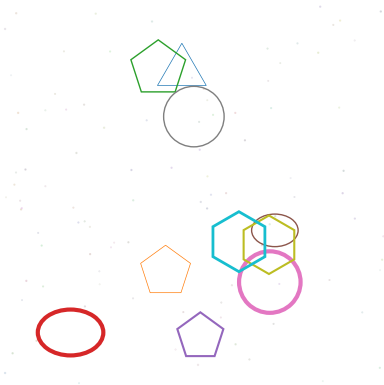[{"shape": "triangle", "thickness": 0.5, "radius": 0.37, "center": [0.472, 0.815]}, {"shape": "pentagon", "thickness": 0.5, "radius": 0.34, "center": [0.43, 0.295]}, {"shape": "pentagon", "thickness": 1, "radius": 0.37, "center": [0.411, 0.822]}, {"shape": "oval", "thickness": 3, "radius": 0.43, "center": [0.183, 0.136]}, {"shape": "pentagon", "thickness": 1.5, "radius": 0.31, "center": [0.52, 0.126]}, {"shape": "oval", "thickness": 1, "radius": 0.3, "center": [0.714, 0.402]}, {"shape": "circle", "thickness": 3, "radius": 0.4, "center": [0.701, 0.267]}, {"shape": "circle", "thickness": 1, "radius": 0.39, "center": [0.504, 0.697]}, {"shape": "hexagon", "thickness": 1.5, "radius": 0.38, "center": [0.699, 0.364]}, {"shape": "hexagon", "thickness": 2, "radius": 0.39, "center": [0.621, 0.372]}]